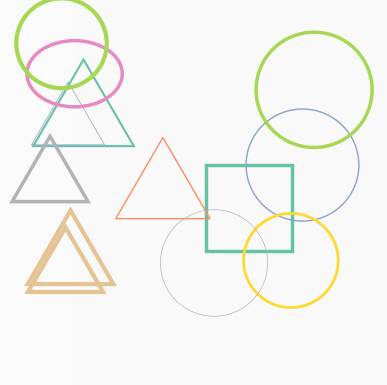[{"shape": "triangle", "thickness": 1.5, "radius": 0.75, "center": [0.215, 0.695]}, {"shape": "square", "thickness": 2.5, "radius": 0.56, "center": [0.642, 0.46]}, {"shape": "triangle", "thickness": 1, "radius": 0.7, "center": [0.42, 0.502]}, {"shape": "triangle", "thickness": 0.5, "radius": 0.54, "center": [0.176, 0.678]}, {"shape": "circle", "thickness": 1, "radius": 0.73, "center": [0.781, 0.571]}, {"shape": "oval", "thickness": 2.5, "radius": 0.61, "center": [0.193, 0.808]}, {"shape": "circle", "thickness": 3, "radius": 0.58, "center": [0.159, 0.888]}, {"shape": "circle", "thickness": 2.5, "radius": 0.75, "center": [0.811, 0.767]}, {"shape": "circle", "thickness": 2, "radius": 0.61, "center": [0.751, 0.323]}, {"shape": "triangle", "thickness": 3, "radius": 0.56, "center": [0.169, 0.298]}, {"shape": "triangle", "thickness": 3, "radius": 0.64, "center": [0.182, 0.326]}, {"shape": "triangle", "thickness": 2.5, "radius": 0.57, "center": [0.129, 0.533]}, {"shape": "circle", "thickness": 0.5, "radius": 0.69, "center": [0.552, 0.317]}]